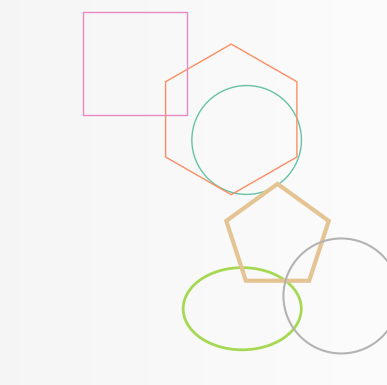[{"shape": "circle", "thickness": 1, "radius": 0.71, "center": [0.637, 0.636]}, {"shape": "hexagon", "thickness": 1, "radius": 0.98, "center": [0.597, 0.69]}, {"shape": "square", "thickness": 1, "radius": 0.67, "center": [0.348, 0.836]}, {"shape": "oval", "thickness": 2, "radius": 0.76, "center": [0.625, 0.198]}, {"shape": "pentagon", "thickness": 3, "radius": 0.7, "center": [0.716, 0.383]}, {"shape": "circle", "thickness": 1.5, "radius": 0.75, "center": [0.881, 0.231]}]